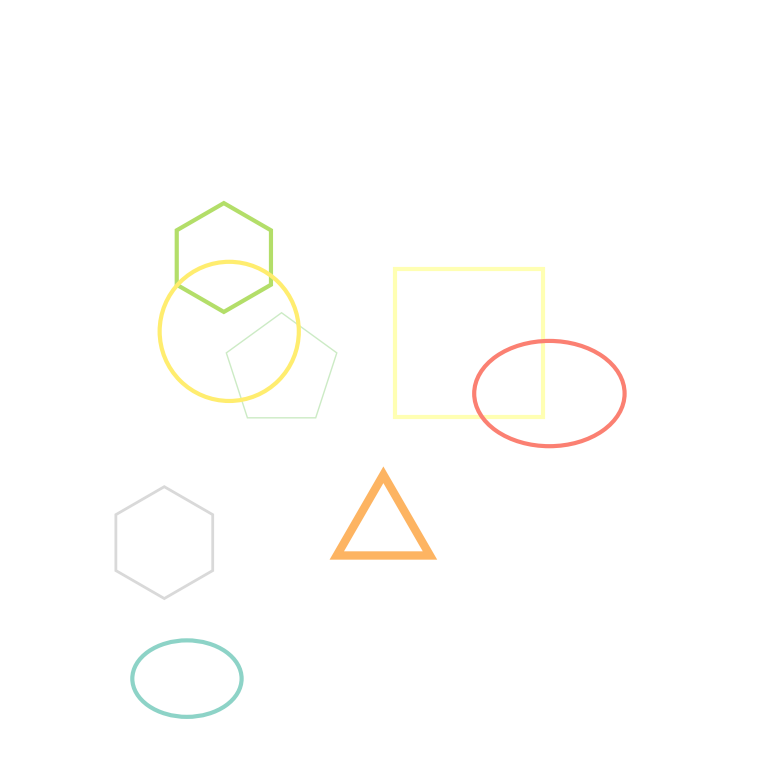[{"shape": "oval", "thickness": 1.5, "radius": 0.35, "center": [0.243, 0.119]}, {"shape": "square", "thickness": 1.5, "radius": 0.48, "center": [0.61, 0.555]}, {"shape": "oval", "thickness": 1.5, "radius": 0.49, "center": [0.714, 0.489]}, {"shape": "triangle", "thickness": 3, "radius": 0.35, "center": [0.498, 0.314]}, {"shape": "hexagon", "thickness": 1.5, "radius": 0.35, "center": [0.291, 0.666]}, {"shape": "hexagon", "thickness": 1, "radius": 0.36, "center": [0.213, 0.295]}, {"shape": "pentagon", "thickness": 0.5, "radius": 0.38, "center": [0.366, 0.518]}, {"shape": "circle", "thickness": 1.5, "radius": 0.45, "center": [0.298, 0.57]}]